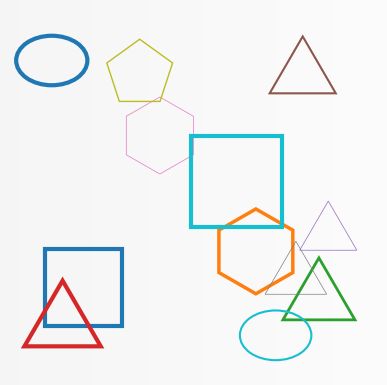[{"shape": "oval", "thickness": 3, "radius": 0.46, "center": [0.134, 0.843]}, {"shape": "square", "thickness": 3, "radius": 0.5, "center": [0.215, 0.254]}, {"shape": "hexagon", "thickness": 2.5, "radius": 0.55, "center": [0.66, 0.347]}, {"shape": "triangle", "thickness": 2, "radius": 0.54, "center": [0.823, 0.223]}, {"shape": "triangle", "thickness": 3, "radius": 0.57, "center": [0.161, 0.157]}, {"shape": "triangle", "thickness": 0.5, "radius": 0.43, "center": [0.847, 0.393]}, {"shape": "triangle", "thickness": 1.5, "radius": 0.49, "center": [0.781, 0.807]}, {"shape": "hexagon", "thickness": 0.5, "radius": 0.5, "center": [0.412, 0.648]}, {"shape": "triangle", "thickness": 0.5, "radius": 0.46, "center": [0.764, 0.282]}, {"shape": "pentagon", "thickness": 1, "radius": 0.45, "center": [0.36, 0.809]}, {"shape": "oval", "thickness": 1.5, "radius": 0.46, "center": [0.711, 0.129]}, {"shape": "square", "thickness": 3, "radius": 0.59, "center": [0.611, 0.528]}]